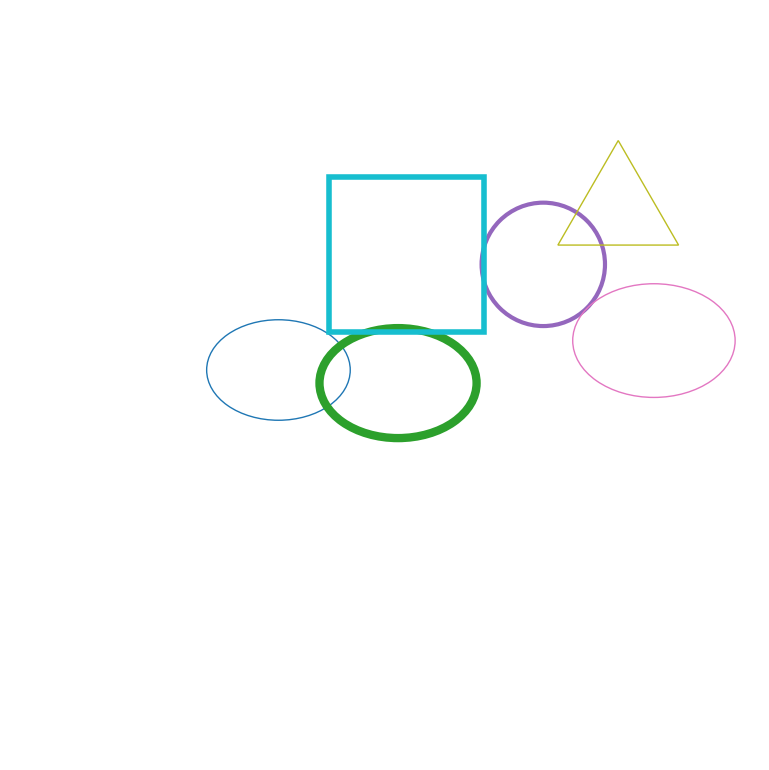[{"shape": "oval", "thickness": 0.5, "radius": 0.47, "center": [0.362, 0.519]}, {"shape": "oval", "thickness": 3, "radius": 0.51, "center": [0.517, 0.502]}, {"shape": "circle", "thickness": 1.5, "radius": 0.4, "center": [0.706, 0.657]}, {"shape": "oval", "thickness": 0.5, "radius": 0.53, "center": [0.849, 0.558]}, {"shape": "triangle", "thickness": 0.5, "radius": 0.45, "center": [0.803, 0.727]}, {"shape": "square", "thickness": 2, "radius": 0.5, "center": [0.528, 0.67]}]